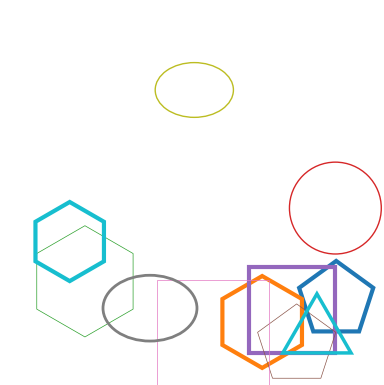[{"shape": "pentagon", "thickness": 3, "radius": 0.51, "center": [0.873, 0.221]}, {"shape": "hexagon", "thickness": 3, "radius": 0.6, "center": [0.681, 0.164]}, {"shape": "hexagon", "thickness": 0.5, "radius": 0.72, "center": [0.221, 0.269]}, {"shape": "circle", "thickness": 1, "radius": 0.6, "center": [0.871, 0.46]}, {"shape": "square", "thickness": 3, "radius": 0.56, "center": [0.758, 0.195]}, {"shape": "pentagon", "thickness": 0.5, "radius": 0.53, "center": [0.771, 0.104]}, {"shape": "square", "thickness": 0.5, "radius": 0.72, "center": [0.553, 0.127]}, {"shape": "oval", "thickness": 2, "radius": 0.61, "center": [0.39, 0.2]}, {"shape": "oval", "thickness": 1, "radius": 0.51, "center": [0.505, 0.766]}, {"shape": "hexagon", "thickness": 3, "radius": 0.51, "center": [0.181, 0.373]}, {"shape": "triangle", "thickness": 2.5, "radius": 0.51, "center": [0.823, 0.134]}]